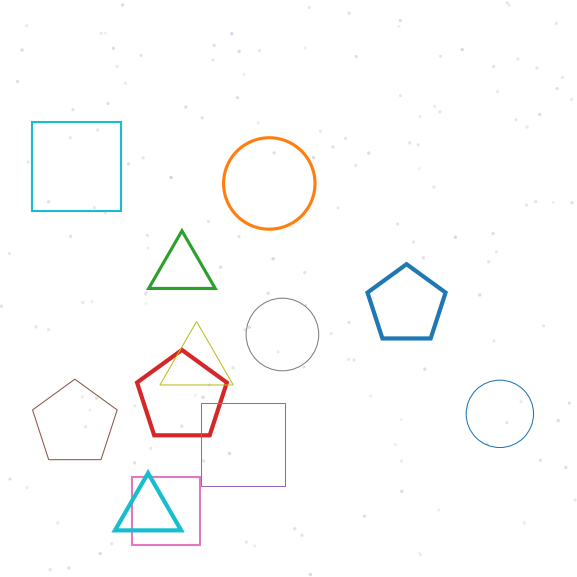[{"shape": "circle", "thickness": 0.5, "radius": 0.29, "center": [0.866, 0.283]}, {"shape": "pentagon", "thickness": 2, "radius": 0.36, "center": [0.704, 0.471]}, {"shape": "circle", "thickness": 1.5, "radius": 0.4, "center": [0.466, 0.681]}, {"shape": "triangle", "thickness": 1.5, "radius": 0.33, "center": [0.315, 0.533]}, {"shape": "pentagon", "thickness": 2, "radius": 0.41, "center": [0.315, 0.311]}, {"shape": "square", "thickness": 0.5, "radius": 0.36, "center": [0.421, 0.229]}, {"shape": "pentagon", "thickness": 0.5, "radius": 0.39, "center": [0.13, 0.265]}, {"shape": "square", "thickness": 1, "radius": 0.29, "center": [0.288, 0.114]}, {"shape": "circle", "thickness": 0.5, "radius": 0.31, "center": [0.489, 0.42]}, {"shape": "triangle", "thickness": 0.5, "radius": 0.37, "center": [0.34, 0.369]}, {"shape": "square", "thickness": 1, "radius": 0.39, "center": [0.133, 0.71]}, {"shape": "triangle", "thickness": 2, "radius": 0.33, "center": [0.256, 0.114]}]